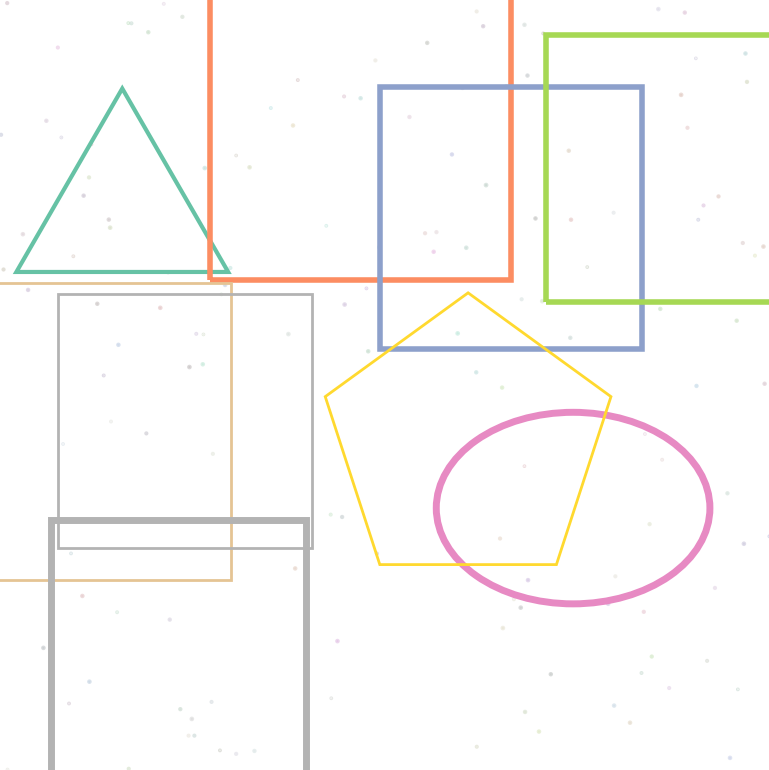[{"shape": "triangle", "thickness": 1.5, "radius": 0.79, "center": [0.159, 0.726]}, {"shape": "square", "thickness": 2, "radius": 0.98, "center": [0.468, 0.832]}, {"shape": "square", "thickness": 2, "radius": 0.85, "center": [0.663, 0.717]}, {"shape": "oval", "thickness": 2.5, "radius": 0.89, "center": [0.744, 0.34]}, {"shape": "square", "thickness": 2, "radius": 0.87, "center": [0.883, 0.781]}, {"shape": "pentagon", "thickness": 1, "radius": 0.98, "center": [0.608, 0.425]}, {"shape": "square", "thickness": 1, "radius": 0.97, "center": [0.107, 0.44]}, {"shape": "square", "thickness": 1, "radius": 0.82, "center": [0.241, 0.453]}, {"shape": "square", "thickness": 2.5, "radius": 0.83, "center": [0.232, 0.16]}]